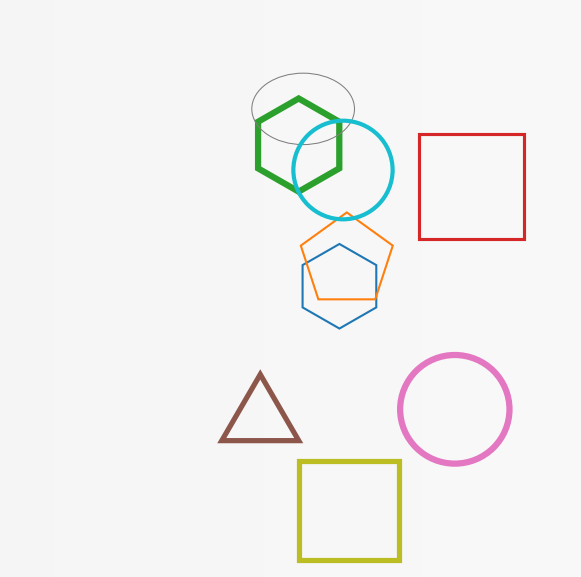[{"shape": "hexagon", "thickness": 1, "radius": 0.37, "center": [0.584, 0.503]}, {"shape": "pentagon", "thickness": 1, "radius": 0.42, "center": [0.597, 0.548]}, {"shape": "hexagon", "thickness": 3, "radius": 0.4, "center": [0.514, 0.748]}, {"shape": "square", "thickness": 1.5, "radius": 0.45, "center": [0.811, 0.676]}, {"shape": "triangle", "thickness": 2.5, "radius": 0.38, "center": [0.448, 0.274]}, {"shape": "circle", "thickness": 3, "radius": 0.47, "center": [0.782, 0.29]}, {"shape": "oval", "thickness": 0.5, "radius": 0.44, "center": [0.522, 0.811]}, {"shape": "square", "thickness": 2.5, "radius": 0.43, "center": [0.601, 0.116]}, {"shape": "circle", "thickness": 2, "radius": 0.43, "center": [0.59, 0.705]}]